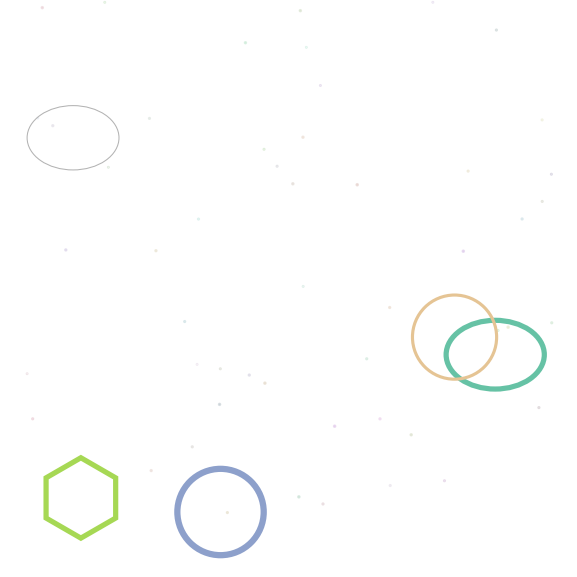[{"shape": "oval", "thickness": 2.5, "radius": 0.43, "center": [0.858, 0.385]}, {"shape": "circle", "thickness": 3, "radius": 0.37, "center": [0.382, 0.113]}, {"shape": "hexagon", "thickness": 2.5, "radius": 0.35, "center": [0.14, 0.137]}, {"shape": "circle", "thickness": 1.5, "radius": 0.36, "center": [0.787, 0.415]}, {"shape": "oval", "thickness": 0.5, "radius": 0.4, "center": [0.126, 0.761]}]